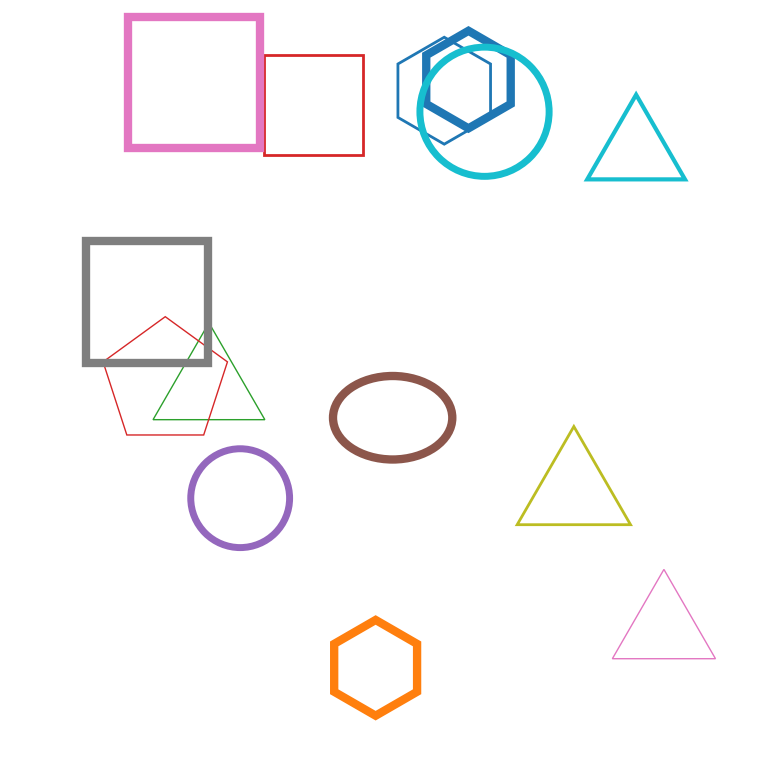[{"shape": "hexagon", "thickness": 1, "radius": 0.35, "center": [0.577, 0.882]}, {"shape": "hexagon", "thickness": 3, "radius": 0.32, "center": [0.608, 0.897]}, {"shape": "hexagon", "thickness": 3, "radius": 0.31, "center": [0.488, 0.133]}, {"shape": "triangle", "thickness": 0.5, "radius": 0.42, "center": [0.271, 0.497]}, {"shape": "pentagon", "thickness": 0.5, "radius": 0.42, "center": [0.215, 0.504]}, {"shape": "square", "thickness": 1, "radius": 0.32, "center": [0.407, 0.864]}, {"shape": "circle", "thickness": 2.5, "radius": 0.32, "center": [0.312, 0.353]}, {"shape": "oval", "thickness": 3, "radius": 0.39, "center": [0.51, 0.457]}, {"shape": "square", "thickness": 3, "radius": 0.43, "center": [0.252, 0.893]}, {"shape": "triangle", "thickness": 0.5, "radius": 0.39, "center": [0.862, 0.183]}, {"shape": "square", "thickness": 3, "radius": 0.39, "center": [0.191, 0.608]}, {"shape": "triangle", "thickness": 1, "radius": 0.43, "center": [0.745, 0.361]}, {"shape": "triangle", "thickness": 1.5, "radius": 0.37, "center": [0.826, 0.804]}, {"shape": "circle", "thickness": 2.5, "radius": 0.42, "center": [0.629, 0.855]}]